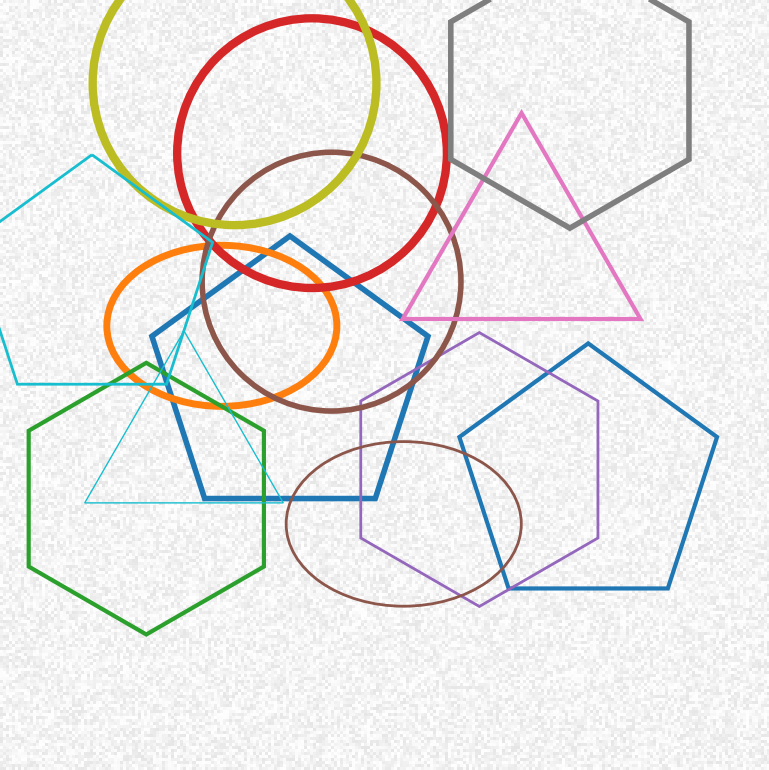[{"shape": "pentagon", "thickness": 2, "radius": 0.94, "center": [0.377, 0.505]}, {"shape": "pentagon", "thickness": 1.5, "radius": 0.88, "center": [0.764, 0.378]}, {"shape": "oval", "thickness": 2.5, "radius": 0.75, "center": [0.288, 0.577]}, {"shape": "hexagon", "thickness": 1.5, "radius": 0.88, "center": [0.19, 0.352]}, {"shape": "circle", "thickness": 3, "radius": 0.88, "center": [0.405, 0.801]}, {"shape": "hexagon", "thickness": 1, "radius": 0.89, "center": [0.623, 0.39]}, {"shape": "circle", "thickness": 2, "radius": 0.84, "center": [0.431, 0.634]}, {"shape": "oval", "thickness": 1, "radius": 0.76, "center": [0.524, 0.32]}, {"shape": "triangle", "thickness": 1.5, "radius": 0.89, "center": [0.677, 0.675]}, {"shape": "hexagon", "thickness": 2, "radius": 0.89, "center": [0.74, 0.882]}, {"shape": "circle", "thickness": 3, "radius": 0.92, "center": [0.305, 0.892]}, {"shape": "pentagon", "thickness": 1, "radius": 0.82, "center": [0.119, 0.634]}, {"shape": "triangle", "thickness": 0.5, "radius": 0.74, "center": [0.239, 0.421]}]